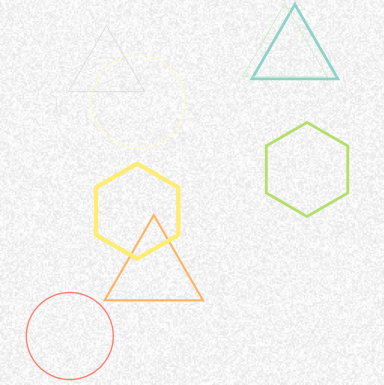[{"shape": "triangle", "thickness": 2, "radius": 0.64, "center": [0.766, 0.86]}, {"shape": "circle", "thickness": 0.5, "radius": 0.61, "center": [0.359, 0.736]}, {"shape": "circle", "thickness": 1, "radius": 0.57, "center": [0.181, 0.127]}, {"shape": "triangle", "thickness": 1.5, "radius": 0.74, "center": [0.4, 0.294]}, {"shape": "hexagon", "thickness": 2, "radius": 0.61, "center": [0.798, 0.56]}, {"shape": "triangle", "thickness": 0.5, "radius": 0.57, "center": [0.276, 0.819]}, {"shape": "triangle", "thickness": 0.5, "radius": 0.63, "center": [0.74, 0.864]}, {"shape": "hexagon", "thickness": 3, "radius": 0.62, "center": [0.356, 0.451]}]